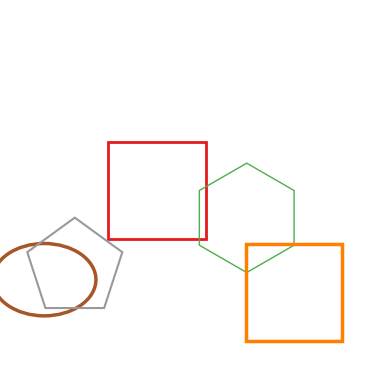[{"shape": "square", "thickness": 2, "radius": 0.63, "center": [0.408, 0.506]}, {"shape": "hexagon", "thickness": 1, "radius": 0.71, "center": [0.641, 0.434]}, {"shape": "square", "thickness": 2.5, "radius": 0.63, "center": [0.763, 0.24]}, {"shape": "oval", "thickness": 2.5, "radius": 0.67, "center": [0.115, 0.274]}, {"shape": "pentagon", "thickness": 1.5, "radius": 0.65, "center": [0.194, 0.305]}]